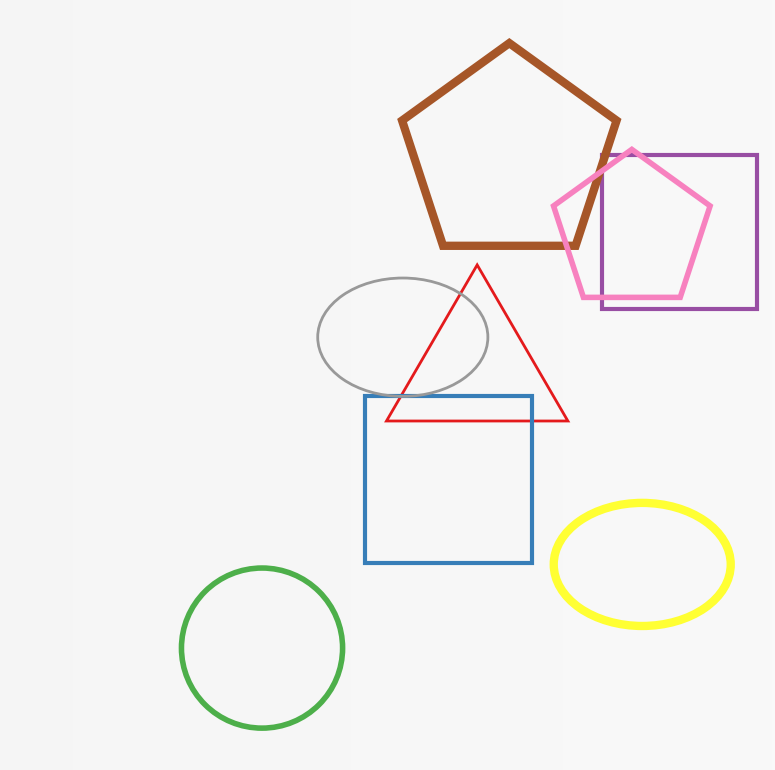[{"shape": "triangle", "thickness": 1, "radius": 0.68, "center": [0.616, 0.521]}, {"shape": "square", "thickness": 1.5, "radius": 0.54, "center": [0.579, 0.377]}, {"shape": "circle", "thickness": 2, "radius": 0.52, "center": [0.338, 0.158]}, {"shape": "square", "thickness": 1.5, "radius": 0.5, "center": [0.877, 0.699]}, {"shape": "oval", "thickness": 3, "radius": 0.57, "center": [0.829, 0.267]}, {"shape": "pentagon", "thickness": 3, "radius": 0.73, "center": [0.657, 0.799]}, {"shape": "pentagon", "thickness": 2, "radius": 0.53, "center": [0.815, 0.7]}, {"shape": "oval", "thickness": 1, "radius": 0.55, "center": [0.52, 0.562]}]